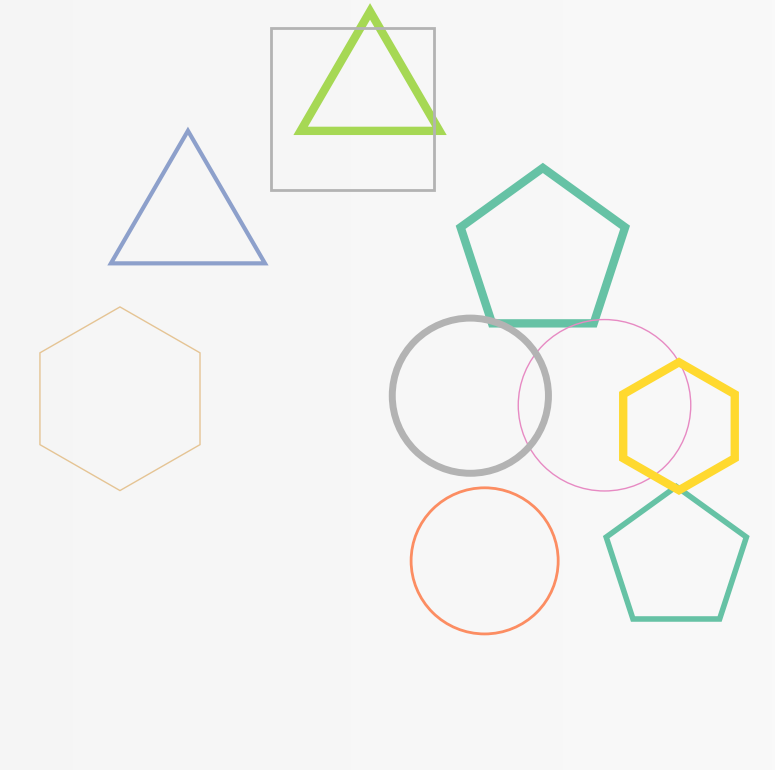[{"shape": "pentagon", "thickness": 2, "radius": 0.48, "center": [0.873, 0.273]}, {"shape": "pentagon", "thickness": 3, "radius": 0.56, "center": [0.7, 0.67]}, {"shape": "circle", "thickness": 1, "radius": 0.47, "center": [0.625, 0.272]}, {"shape": "triangle", "thickness": 1.5, "radius": 0.57, "center": [0.243, 0.715]}, {"shape": "circle", "thickness": 0.5, "radius": 0.56, "center": [0.78, 0.474]}, {"shape": "triangle", "thickness": 3, "radius": 0.52, "center": [0.477, 0.882]}, {"shape": "hexagon", "thickness": 3, "radius": 0.42, "center": [0.876, 0.446]}, {"shape": "hexagon", "thickness": 0.5, "radius": 0.6, "center": [0.155, 0.482]}, {"shape": "square", "thickness": 1, "radius": 0.53, "center": [0.454, 0.859]}, {"shape": "circle", "thickness": 2.5, "radius": 0.5, "center": [0.607, 0.486]}]